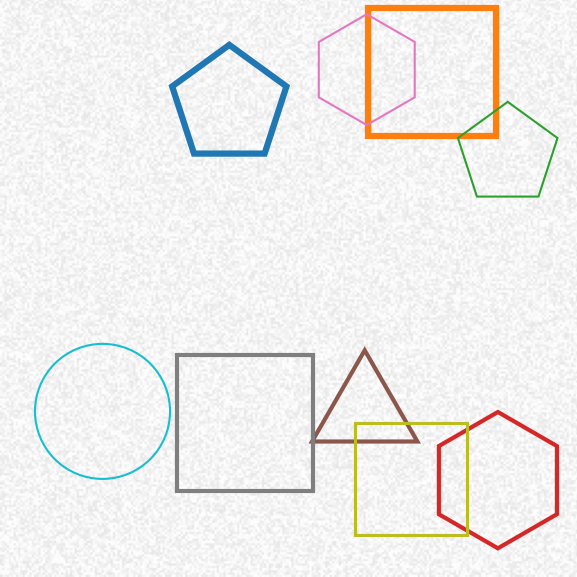[{"shape": "pentagon", "thickness": 3, "radius": 0.52, "center": [0.397, 0.817]}, {"shape": "square", "thickness": 3, "radius": 0.55, "center": [0.748, 0.875]}, {"shape": "pentagon", "thickness": 1, "radius": 0.45, "center": [0.879, 0.732]}, {"shape": "hexagon", "thickness": 2, "radius": 0.59, "center": [0.862, 0.168]}, {"shape": "triangle", "thickness": 2, "radius": 0.53, "center": [0.632, 0.287]}, {"shape": "hexagon", "thickness": 1, "radius": 0.48, "center": [0.635, 0.879]}, {"shape": "square", "thickness": 2, "radius": 0.59, "center": [0.423, 0.267]}, {"shape": "square", "thickness": 1.5, "radius": 0.48, "center": [0.712, 0.169]}, {"shape": "circle", "thickness": 1, "radius": 0.58, "center": [0.178, 0.287]}]